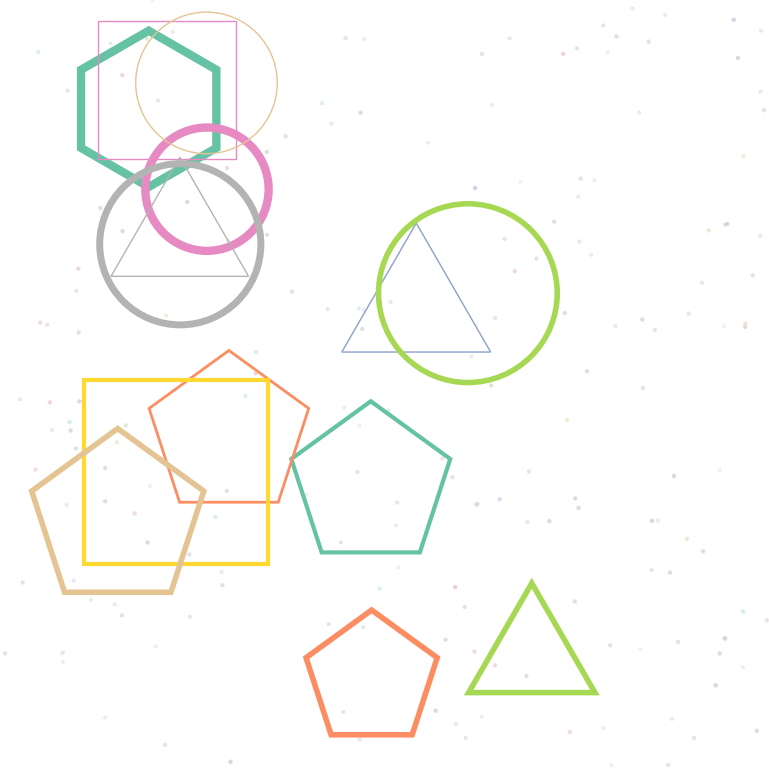[{"shape": "hexagon", "thickness": 3, "radius": 0.51, "center": [0.193, 0.859]}, {"shape": "pentagon", "thickness": 1.5, "radius": 0.54, "center": [0.482, 0.37]}, {"shape": "pentagon", "thickness": 2, "radius": 0.45, "center": [0.483, 0.118]}, {"shape": "pentagon", "thickness": 1, "radius": 0.54, "center": [0.297, 0.436]}, {"shape": "triangle", "thickness": 0.5, "radius": 0.56, "center": [0.541, 0.599]}, {"shape": "circle", "thickness": 3, "radius": 0.4, "center": [0.269, 0.754]}, {"shape": "square", "thickness": 0.5, "radius": 0.45, "center": [0.217, 0.883]}, {"shape": "circle", "thickness": 2, "radius": 0.58, "center": [0.608, 0.619]}, {"shape": "triangle", "thickness": 2, "radius": 0.47, "center": [0.691, 0.148]}, {"shape": "square", "thickness": 1.5, "radius": 0.6, "center": [0.229, 0.387]}, {"shape": "pentagon", "thickness": 2, "radius": 0.59, "center": [0.153, 0.326]}, {"shape": "circle", "thickness": 0.5, "radius": 0.46, "center": [0.268, 0.892]}, {"shape": "circle", "thickness": 2.5, "radius": 0.52, "center": [0.234, 0.683]}, {"shape": "triangle", "thickness": 0.5, "radius": 0.52, "center": [0.234, 0.693]}]